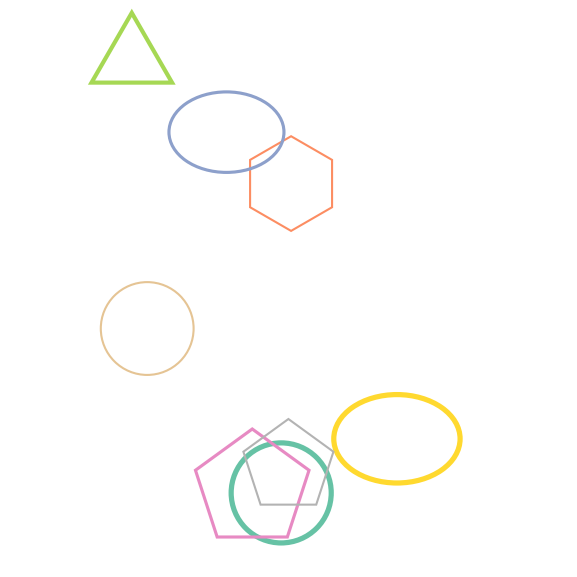[{"shape": "circle", "thickness": 2.5, "radius": 0.43, "center": [0.487, 0.146]}, {"shape": "hexagon", "thickness": 1, "radius": 0.41, "center": [0.504, 0.681]}, {"shape": "oval", "thickness": 1.5, "radius": 0.5, "center": [0.392, 0.77]}, {"shape": "pentagon", "thickness": 1.5, "radius": 0.52, "center": [0.437, 0.153]}, {"shape": "triangle", "thickness": 2, "radius": 0.4, "center": [0.228, 0.896]}, {"shape": "oval", "thickness": 2.5, "radius": 0.55, "center": [0.687, 0.239]}, {"shape": "circle", "thickness": 1, "radius": 0.4, "center": [0.255, 0.43]}, {"shape": "pentagon", "thickness": 1, "radius": 0.41, "center": [0.499, 0.192]}]